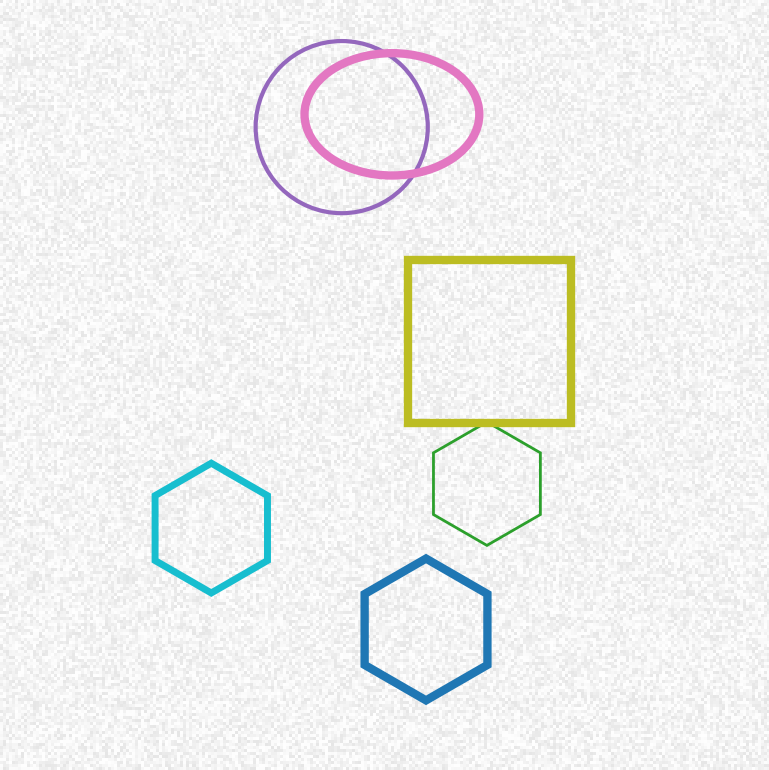[{"shape": "hexagon", "thickness": 3, "radius": 0.46, "center": [0.553, 0.183]}, {"shape": "hexagon", "thickness": 1, "radius": 0.4, "center": [0.632, 0.372]}, {"shape": "circle", "thickness": 1.5, "radius": 0.56, "center": [0.444, 0.835]}, {"shape": "oval", "thickness": 3, "radius": 0.57, "center": [0.509, 0.852]}, {"shape": "square", "thickness": 3, "radius": 0.53, "center": [0.636, 0.556]}, {"shape": "hexagon", "thickness": 2.5, "radius": 0.42, "center": [0.274, 0.314]}]